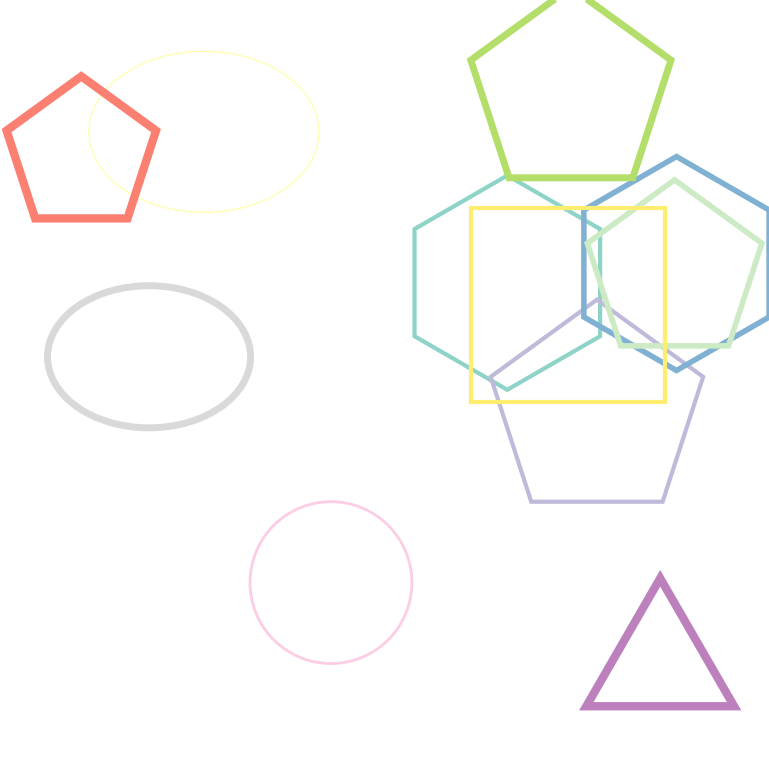[{"shape": "hexagon", "thickness": 1.5, "radius": 0.7, "center": [0.659, 0.633]}, {"shape": "oval", "thickness": 0.5, "radius": 0.75, "center": [0.265, 0.829]}, {"shape": "pentagon", "thickness": 1.5, "radius": 0.73, "center": [0.775, 0.466]}, {"shape": "pentagon", "thickness": 3, "radius": 0.51, "center": [0.106, 0.799]}, {"shape": "hexagon", "thickness": 2, "radius": 0.69, "center": [0.879, 0.658]}, {"shape": "pentagon", "thickness": 2.5, "radius": 0.68, "center": [0.741, 0.88]}, {"shape": "circle", "thickness": 1, "radius": 0.53, "center": [0.43, 0.243]}, {"shape": "oval", "thickness": 2.5, "radius": 0.66, "center": [0.194, 0.537]}, {"shape": "triangle", "thickness": 3, "radius": 0.55, "center": [0.857, 0.138]}, {"shape": "pentagon", "thickness": 2, "radius": 0.6, "center": [0.876, 0.647]}, {"shape": "square", "thickness": 1.5, "radius": 0.63, "center": [0.737, 0.604]}]